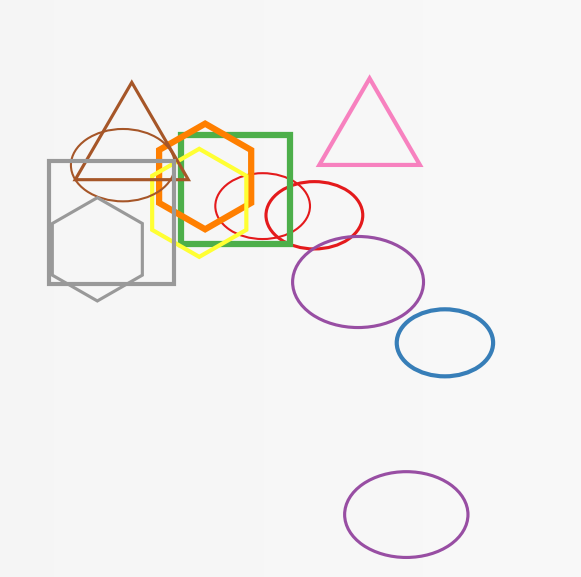[{"shape": "oval", "thickness": 1, "radius": 0.41, "center": [0.452, 0.642]}, {"shape": "oval", "thickness": 1.5, "radius": 0.42, "center": [0.541, 0.626]}, {"shape": "oval", "thickness": 2, "radius": 0.41, "center": [0.765, 0.406]}, {"shape": "square", "thickness": 3, "radius": 0.47, "center": [0.406, 0.671]}, {"shape": "oval", "thickness": 1.5, "radius": 0.53, "center": [0.699, 0.108]}, {"shape": "oval", "thickness": 1.5, "radius": 0.56, "center": [0.616, 0.511]}, {"shape": "hexagon", "thickness": 3, "radius": 0.46, "center": [0.353, 0.694]}, {"shape": "hexagon", "thickness": 2, "radius": 0.47, "center": [0.343, 0.648]}, {"shape": "triangle", "thickness": 1.5, "radius": 0.56, "center": [0.227, 0.744]}, {"shape": "oval", "thickness": 1, "radius": 0.45, "center": [0.212, 0.713]}, {"shape": "triangle", "thickness": 2, "radius": 0.5, "center": [0.636, 0.763]}, {"shape": "square", "thickness": 2, "radius": 0.54, "center": [0.192, 0.614]}, {"shape": "hexagon", "thickness": 1.5, "radius": 0.45, "center": [0.167, 0.567]}]